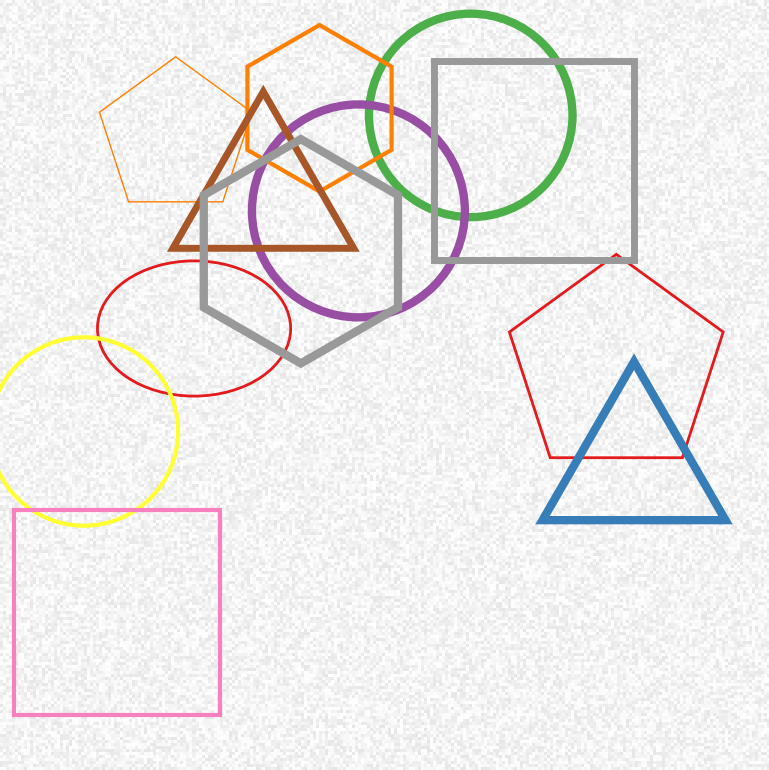[{"shape": "oval", "thickness": 1, "radius": 0.63, "center": [0.252, 0.573]}, {"shape": "pentagon", "thickness": 1, "radius": 0.73, "center": [0.8, 0.524]}, {"shape": "triangle", "thickness": 3, "radius": 0.69, "center": [0.823, 0.393]}, {"shape": "circle", "thickness": 3, "radius": 0.66, "center": [0.611, 0.85]}, {"shape": "circle", "thickness": 3, "radius": 0.69, "center": [0.465, 0.726]}, {"shape": "hexagon", "thickness": 1.5, "radius": 0.54, "center": [0.415, 0.859]}, {"shape": "pentagon", "thickness": 0.5, "radius": 0.52, "center": [0.228, 0.822]}, {"shape": "circle", "thickness": 1.5, "radius": 0.61, "center": [0.109, 0.44]}, {"shape": "triangle", "thickness": 2.5, "radius": 0.68, "center": [0.342, 0.745]}, {"shape": "square", "thickness": 1.5, "radius": 0.67, "center": [0.152, 0.204]}, {"shape": "square", "thickness": 2.5, "radius": 0.65, "center": [0.694, 0.792]}, {"shape": "hexagon", "thickness": 3, "radius": 0.73, "center": [0.391, 0.674]}]